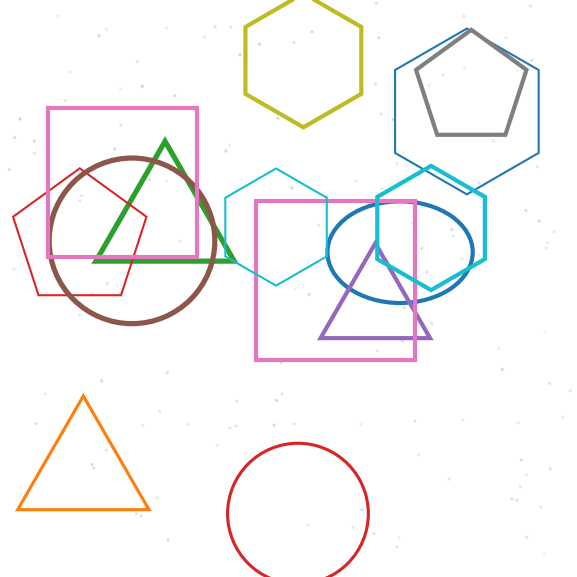[{"shape": "hexagon", "thickness": 1, "radius": 0.72, "center": [0.808, 0.806]}, {"shape": "oval", "thickness": 2, "radius": 0.63, "center": [0.693, 0.562]}, {"shape": "triangle", "thickness": 1.5, "radius": 0.66, "center": [0.144, 0.182]}, {"shape": "triangle", "thickness": 2.5, "radius": 0.69, "center": [0.286, 0.616]}, {"shape": "circle", "thickness": 1.5, "radius": 0.61, "center": [0.516, 0.11]}, {"shape": "pentagon", "thickness": 1, "radius": 0.61, "center": [0.138, 0.586]}, {"shape": "triangle", "thickness": 2, "radius": 0.55, "center": [0.65, 0.468]}, {"shape": "circle", "thickness": 2.5, "radius": 0.72, "center": [0.229, 0.582]}, {"shape": "square", "thickness": 2, "radius": 0.65, "center": [0.213, 0.682]}, {"shape": "square", "thickness": 2, "radius": 0.69, "center": [0.581, 0.513]}, {"shape": "pentagon", "thickness": 2, "radius": 0.5, "center": [0.816, 0.847]}, {"shape": "hexagon", "thickness": 2, "radius": 0.58, "center": [0.525, 0.895]}, {"shape": "hexagon", "thickness": 1, "radius": 0.51, "center": [0.478, 0.606]}, {"shape": "hexagon", "thickness": 2, "radius": 0.54, "center": [0.746, 0.604]}]